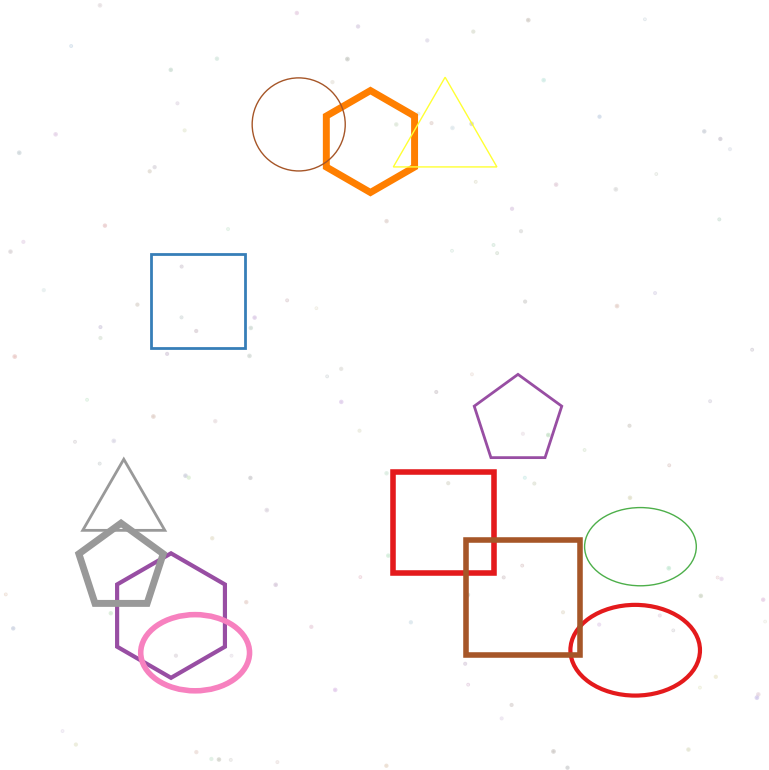[{"shape": "oval", "thickness": 1.5, "radius": 0.42, "center": [0.825, 0.156]}, {"shape": "square", "thickness": 2, "radius": 0.33, "center": [0.576, 0.322]}, {"shape": "square", "thickness": 1, "radius": 0.31, "center": [0.257, 0.609]}, {"shape": "oval", "thickness": 0.5, "radius": 0.36, "center": [0.832, 0.29]}, {"shape": "hexagon", "thickness": 1.5, "radius": 0.4, "center": [0.222, 0.201]}, {"shape": "pentagon", "thickness": 1, "radius": 0.3, "center": [0.673, 0.454]}, {"shape": "hexagon", "thickness": 2.5, "radius": 0.33, "center": [0.481, 0.816]}, {"shape": "triangle", "thickness": 0.5, "radius": 0.39, "center": [0.578, 0.822]}, {"shape": "circle", "thickness": 0.5, "radius": 0.3, "center": [0.388, 0.838]}, {"shape": "square", "thickness": 2, "radius": 0.37, "center": [0.679, 0.224]}, {"shape": "oval", "thickness": 2, "radius": 0.35, "center": [0.253, 0.152]}, {"shape": "triangle", "thickness": 1, "radius": 0.31, "center": [0.161, 0.342]}, {"shape": "pentagon", "thickness": 2.5, "radius": 0.29, "center": [0.157, 0.263]}]